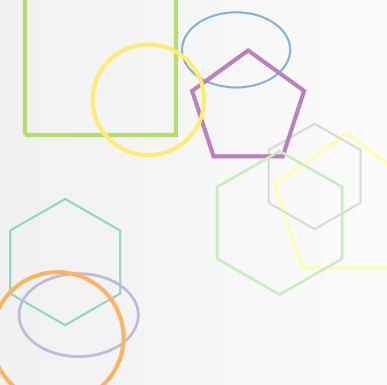[{"shape": "hexagon", "thickness": 1.5, "radius": 0.82, "center": [0.168, 0.319]}, {"shape": "pentagon", "thickness": 2.5, "radius": 0.97, "center": [0.894, 0.46]}, {"shape": "oval", "thickness": 2, "radius": 0.77, "center": [0.203, 0.181]}, {"shape": "oval", "thickness": 1.5, "radius": 0.7, "center": [0.609, 0.87]}, {"shape": "circle", "thickness": 3, "radius": 0.85, "center": [0.149, 0.123]}, {"shape": "square", "thickness": 3, "radius": 0.97, "center": [0.259, 0.844]}, {"shape": "hexagon", "thickness": 1.5, "radius": 0.68, "center": [0.812, 0.542]}, {"shape": "pentagon", "thickness": 3, "radius": 0.76, "center": [0.64, 0.717]}, {"shape": "hexagon", "thickness": 2, "radius": 0.93, "center": [0.722, 0.421]}, {"shape": "circle", "thickness": 3, "radius": 0.72, "center": [0.383, 0.741]}]